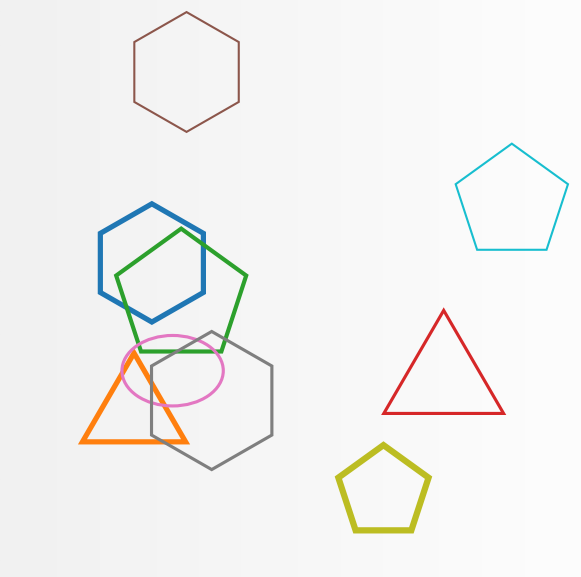[{"shape": "hexagon", "thickness": 2.5, "radius": 0.51, "center": [0.261, 0.544]}, {"shape": "triangle", "thickness": 2.5, "radius": 0.51, "center": [0.231, 0.285]}, {"shape": "pentagon", "thickness": 2, "radius": 0.59, "center": [0.312, 0.486]}, {"shape": "triangle", "thickness": 1.5, "radius": 0.59, "center": [0.763, 0.343]}, {"shape": "hexagon", "thickness": 1, "radius": 0.52, "center": [0.321, 0.874]}, {"shape": "oval", "thickness": 1.5, "radius": 0.44, "center": [0.297, 0.357]}, {"shape": "hexagon", "thickness": 1.5, "radius": 0.6, "center": [0.364, 0.306]}, {"shape": "pentagon", "thickness": 3, "radius": 0.41, "center": [0.66, 0.147]}, {"shape": "pentagon", "thickness": 1, "radius": 0.51, "center": [0.881, 0.649]}]